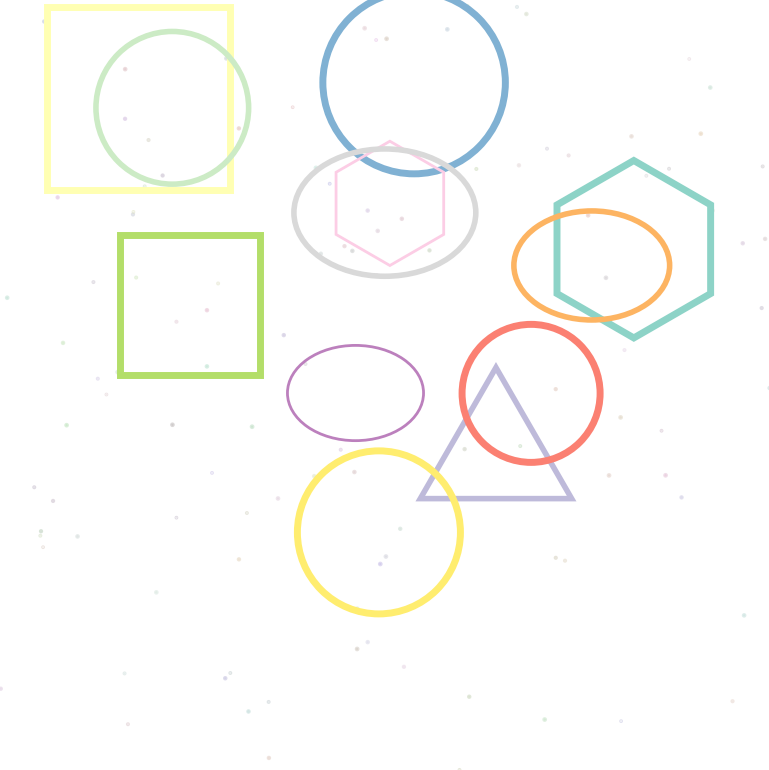[{"shape": "hexagon", "thickness": 2.5, "radius": 0.58, "center": [0.823, 0.676]}, {"shape": "square", "thickness": 2.5, "radius": 0.59, "center": [0.18, 0.872]}, {"shape": "triangle", "thickness": 2, "radius": 0.57, "center": [0.644, 0.409]}, {"shape": "circle", "thickness": 2.5, "radius": 0.45, "center": [0.69, 0.489]}, {"shape": "circle", "thickness": 2.5, "radius": 0.59, "center": [0.538, 0.893]}, {"shape": "oval", "thickness": 2, "radius": 0.51, "center": [0.769, 0.655]}, {"shape": "square", "thickness": 2.5, "radius": 0.45, "center": [0.247, 0.604]}, {"shape": "hexagon", "thickness": 1, "radius": 0.4, "center": [0.506, 0.736]}, {"shape": "oval", "thickness": 2, "radius": 0.59, "center": [0.5, 0.724]}, {"shape": "oval", "thickness": 1, "radius": 0.44, "center": [0.462, 0.49]}, {"shape": "circle", "thickness": 2, "radius": 0.5, "center": [0.224, 0.86]}, {"shape": "circle", "thickness": 2.5, "radius": 0.53, "center": [0.492, 0.309]}]